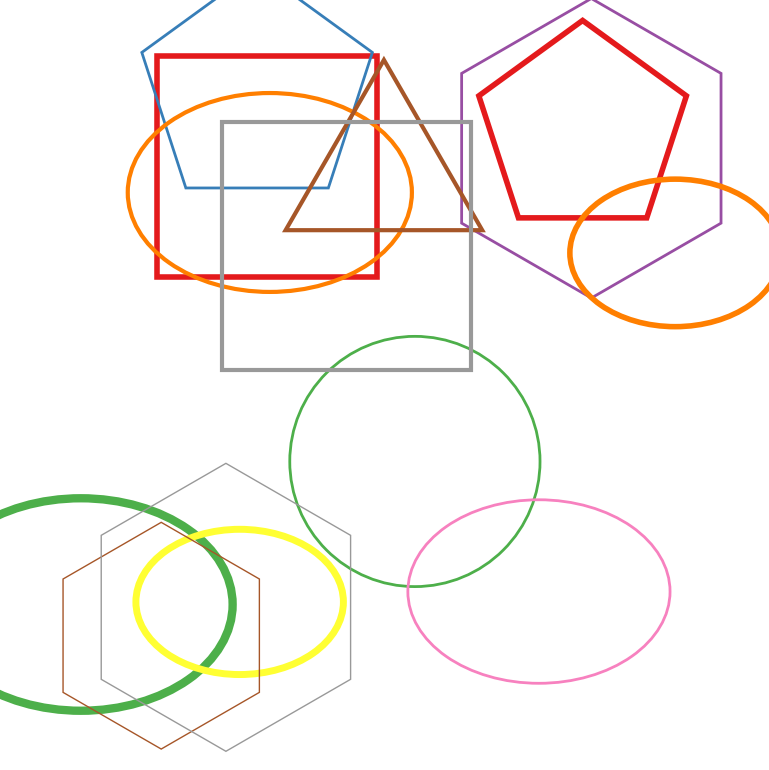[{"shape": "square", "thickness": 2, "radius": 0.72, "center": [0.347, 0.784]}, {"shape": "pentagon", "thickness": 2, "radius": 0.71, "center": [0.757, 0.832]}, {"shape": "pentagon", "thickness": 1, "radius": 0.79, "center": [0.334, 0.883]}, {"shape": "circle", "thickness": 1, "radius": 0.81, "center": [0.539, 0.401]}, {"shape": "oval", "thickness": 3, "radius": 0.99, "center": [0.105, 0.215]}, {"shape": "hexagon", "thickness": 1, "radius": 0.97, "center": [0.768, 0.807]}, {"shape": "oval", "thickness": 1.5, "radius": 0.92, "center": [0.35, 0.75]}, {"shape": "oval", "thickness": 2, "radius": 0.68, "center": [0.877, 0.672]}, {"shape": "oval", "thickness": 2.5, "radius": 0.67, "center": [0.311, 0.218]}, {"shape": "hexagon", "thickness": 0.5, "radius": 0.74, "center": [0.209, 0.174]}, {"shape": "triangle", "thickness": 1.5, "radius": 0.74, "center": [0.499, 0.775]}, {"shape": "oval", "thickness": 1, "radius": 0.85, "center": [0.7, 0.232]}, {"shape": "hexagon", "thickness": 0.5, "radius": 0.93, "center": [0.293, 0.211]}, {"shape": "square", "thickness": 1.5, "radius": 0.81, "center": [0.45, 0.681]}]